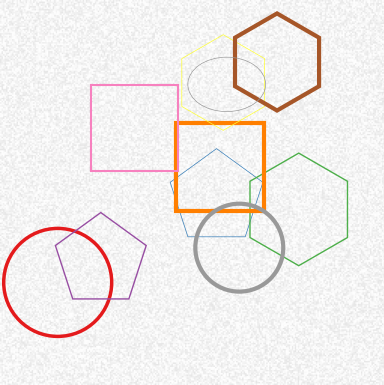[{"shape": "circle", "thickness": 2.5, "radius": 0.7, "center": [0.15, 0.266]}, {"shape": "pentagon", "thickness": 0.5, "radius": 0.63, "center": [0.562, 0.487]}, {"shape": "hexagon", "thickness": 1, "radius": 0.73, "center": [0.776, 0.456]}, {"shape": "pentagon", "thickness": 1, "radius": 0.62, "center": [0.262, 0.324]}, {"shape": "square", "thickness": 3, "radius": 0.57, "center": [0.572, 0.566]}, {"shape": "hexagon", "thickness": 0.5, "radius": 0.62, "center": [0.58, 0.786]}, {"shape": "hexagon", "thickness": 3, "radius": 0.63, "center": [0.72, 0.839]}, {"shape": "square", "thickness": 1.5, "radius": 0.56, "center": [0.349, 0.668]}, {"shape": "circle", "thickness": 3, "radius": 0.57, "center": [0.622, 0.357]}, {"shape": "oval", "thickness": 0.5, "radius": 0.51, "center": [0.589, 0.781]}]